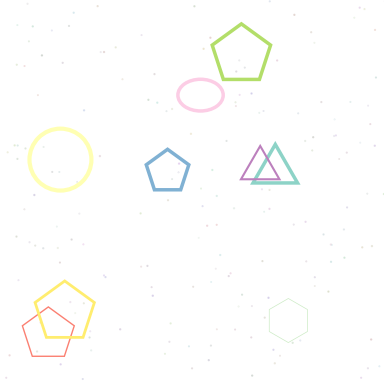[{"shape": "triangle", "thickness": 2.5, "radius": 0.33, "center": [0.715, 0.558]}, {"shape": "circle", "thickness": 3, "radius": 0.4, "center": [0.157, 0.585]}, {"shape": "pentagon", "thickness": 1, "radius": 0.35, "center": [0.126, 0.132]}, {"shape": "pentagon", "thickness": 2.5, "radius": 0.29, "center": [0.435, 0.554]}, {"shape": "pentagon", "thickness": 2.5, "radius": 0.4, "center": [0.627, 0.858]}, {"shape": "oval", "thickness": 2.5, "radius": 0.29, "center": [0.521, 0.753]}, {"shape": "triangle", "thickness": 1.5, "radius": 0.29, "center": [0.676, 0.563]}, {"shape": "hexagon", "thickness": 0.5, "radius": 0.29, "center": [0.749, 0.167]}, {"shape": "pentagon", "thickness": 2, "radius": 0.4, "center": [0.168, 0.189]}]